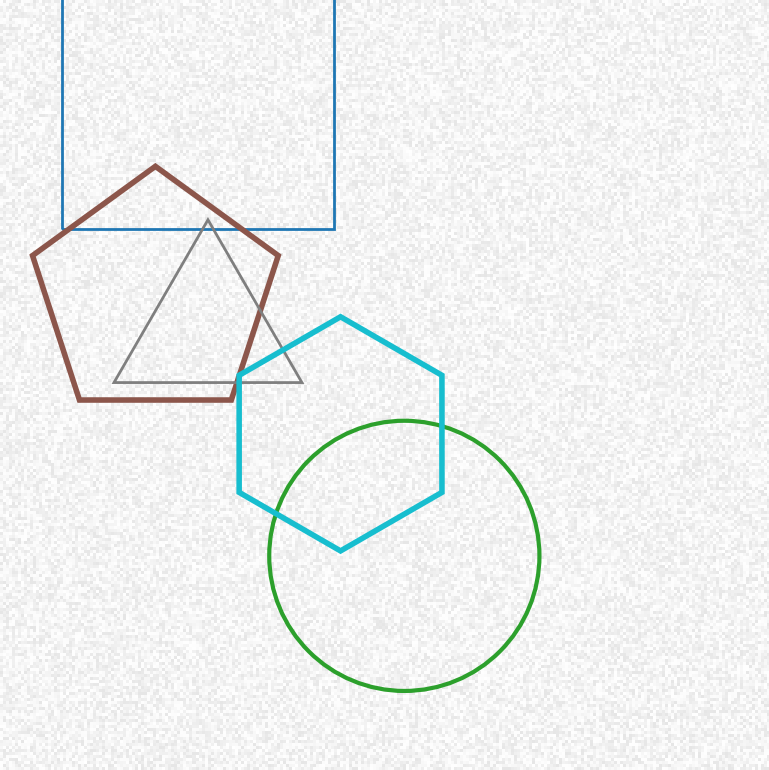[{"shape": "square", "thickness": 1, "radius": 0.88, "center": [0.257, 0.88]}, {"shape": "circle", "thickness": 1.5, "radius": 0.88, "center": [0.525, 0.278]}, {"shape": "pentagon", "thickness": 2, "radius": 0.84, "center": [0.202, 0.616]}, {"shape": "triangle", "thickness": 1, "radius": 0.7, "center": [0.27, 0.574]}, {"shape": "hexagon", "thickness": 2, "radius": 0.76, "center": [0.442, 0.437]}]